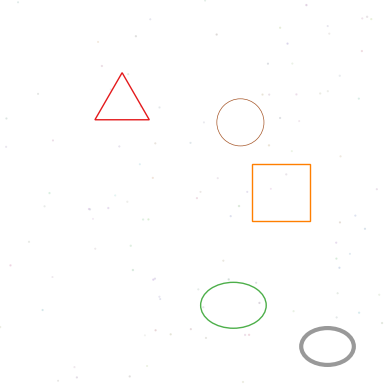[{"shape": "triangle", "thickness": 1, "radius": 0.41, "center": [0.317, 0.73]}, {"shape": "oval", "thickness": 1, "radius": 0.43, "center": [0.606, 0.207]}, {"shape": "square", "thickness": 1, "radius": 0.37, "center": [0.73, 0.5]}, {"shape": "circle", "thickness": 0.5, "radius": 0.31, "center": [0.624, 0.682]}, {"shape": "oval", "thickness": 3, "radius": 0.34, "center": [0.851, 0.1]}]